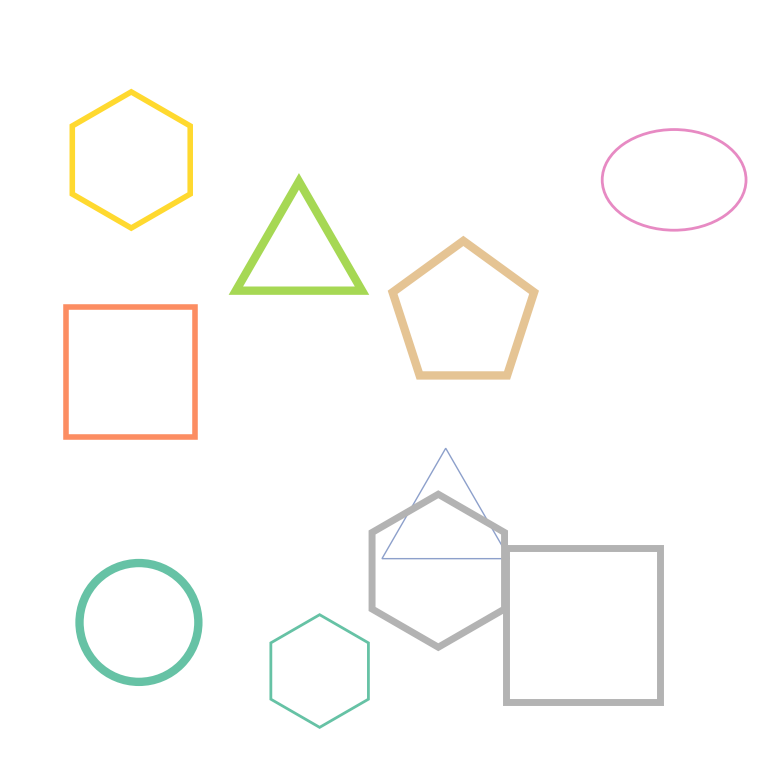[{"shape": "hexagon", "thickness": 1, "radius": 0.37, "center": [0.415, 0.129]}, {"shape": "circle", "thickness": 3, "radius": 0.39, "center": [0.18, 0.192]}, {"shape": "square", "thickness": 2, "radius": 0.42, "center": [0.17, 0.517]}, {"shape": "triangle", "thickness": 0.5, "radius": 0.48, "center": [0.579, 0.322]}, {"shape": "oval", "thickness": 1, "radius": 0.47, "center": [0.875, 0.766]}, {"shape": "triangle", "thickness": 3, "radius": 0.47, "center": [0.388, 0.67]}, {"shape": "hexagon", "thickness": 2, "radius": 0.44, "center": [0.17, 0.792]}, {"shape": "pentagon", "thickness": 3, "radius": 0.48, "center": [0.602, 0.591]}, {"shape": "square", "thickness": 2.5, "radius": 0.5, "center": [0.757, 0.188]}, {"shape": "hexagon", "thickness": 2.5, "radius": 0.5, "center": [0.569, 0.259]}]